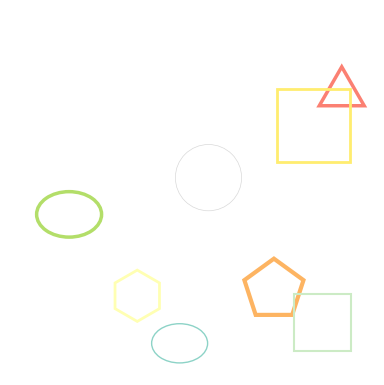[{"shape": "oval", "thickness": 1, "radius": 0.36, "center": [0.467, 0.108]}, {"shape": "hexagon", "thickness": 2, "radius": 0.33, "center": [0.357, 0.232]}, {"shape": "triangle", "thickness": 2.5, "radius": 0.34, "center": [0.888, 0.759]}, {"shape": "pentagon", "thickness": 3, "radius": 0.4, "center": [0.711, 0.247]}, {"shape": "oval", "thickness": 2.5, "radius": 0.42, "center": [0.179, 0.443]}, {"shape": "circle", "thickness": 0.5, "radius": 0.43, "center": [0.542, 0.539]}, {"shape": "square", "thickness": 1.5, "radius": 0.37, "center": [0.838, 0.163]}, {"shape": "square", "thickness": 2, "radius": 0.47, "center": [0.814, 0.673]}]